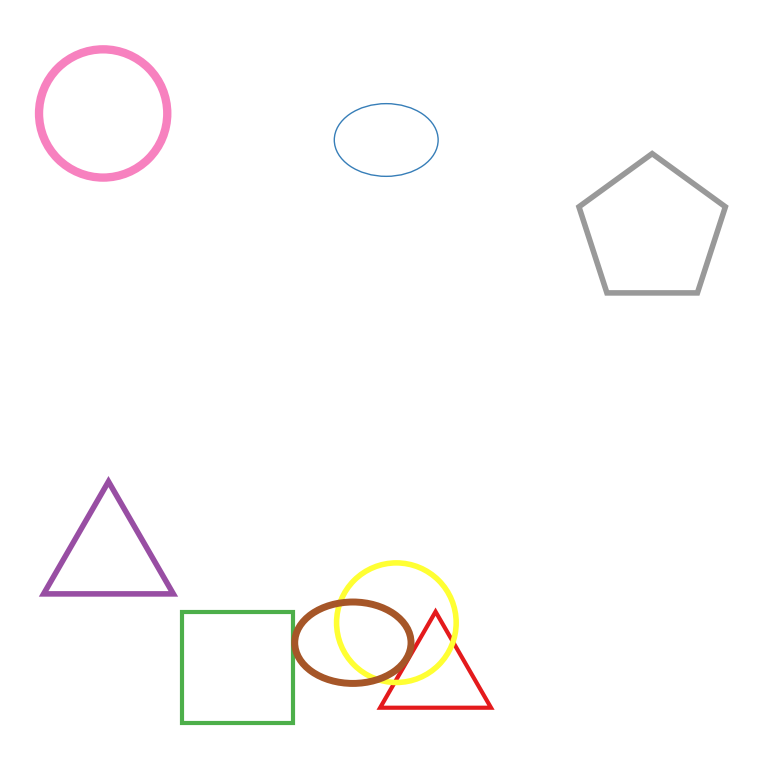[{"shape": "triangle", "thickness": 1.5, "radius": 0.42, "center": [0.566, 0.122]}, {"shape": "oval", "thickness": 0.5, "radius": 0.34, "center": [0.502, 0.818]}, {"shape": "square", "thickness": 1.5, "radius": 0.36, "center": [0.308, 0.133]}, {"shape": "triangle", "thickness": 2, "radius": 0.49, "center": [0.141, 0.277]}, {"shape": "circle", "thickness": 2, "radius": 0.39, "center": [0.515, 0.191]}, {"shape": "oval", "thickness": 2.5, "radius": 0.38, "center": [0.458, 0.165]}, {"shape": "circle", "thickness": 3, "radius": 0.42, "center": [0.134, 0.853]}, {"shape": "pentagon", "thickness": 2, "radius": 0.5, "center": [0.847, 0.7]}]